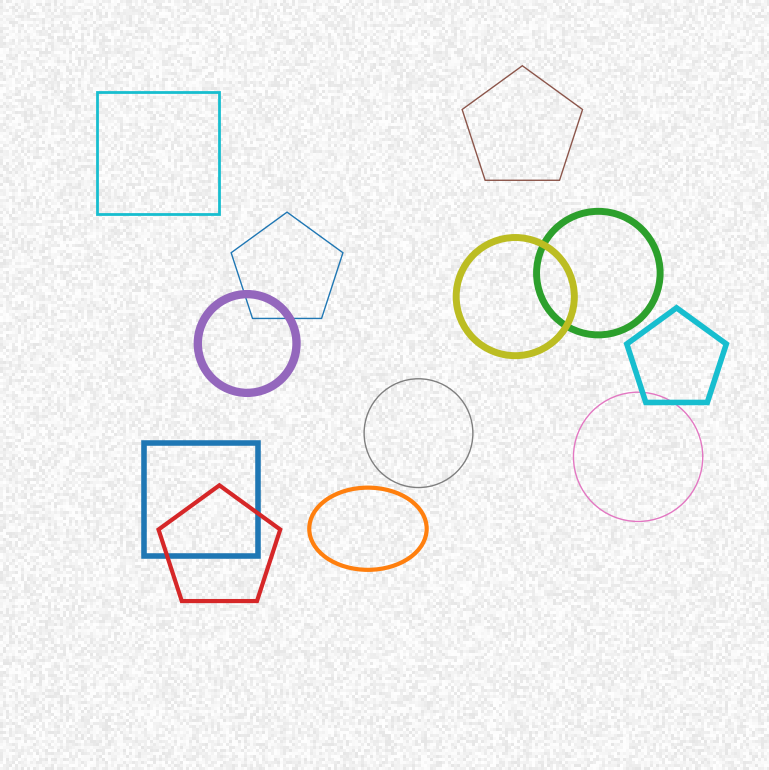[{"shape": "square", "thickness": 2, "radius": 0.37, "center": [0.261, 0.351]}, {"shape": "pentagon", "thickness": 0.5, "radius": 0.38, "center": [0.373, 0.648]}, {"shape": "oval", "thickness": 1.5, "radius": 0.38, "center": [0.478, 0.313]}, {"shape": "circle", "thickness": 2.5, "radius": 0.4, "center": [0.777, 0.645]}, {"shape": "pentagon", "thickness": 1.5, "radius": 0.42, "center": [0.285, 0.287]}, {"shape": "circle", "thickness": 3, "radius": 0.32, "center": [0.321, 0.554]}, {"shape": "pentagon", "thickness": 0.5, "radius": 0.41, "center": [0.678, 0.832]}, {"shape": "circle", "thickness": 0.5, "radius": 0.42, "center": [0.829, 0.407]}, {"shape": "circle", "thickness": 0.5, "radius": 0.35, "center": [0.544, 0.437]}, {"shape": "circle", "thickness": 2.5, "radius": 0.38, "center": [0.669, 0.615]}, {"shape": "pentagon", "thickness": 2, "radius": 0.34, "center": [0.879, 0.532]}, {"shape": "square", "thickness": 1, "radius": 0.4, "center": [0.205, 0.801]}]